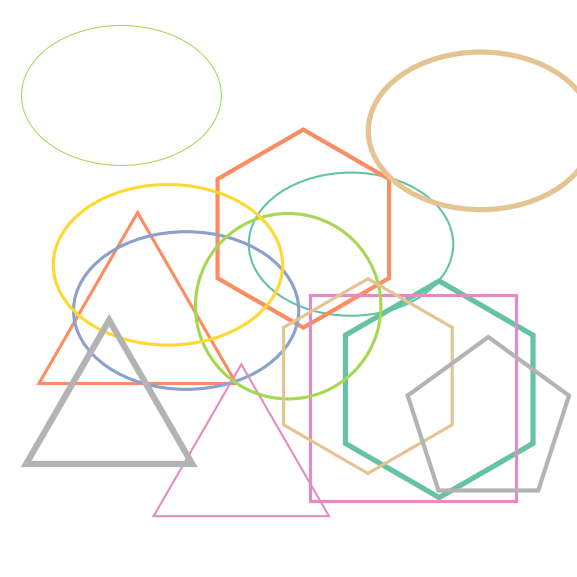[{"shape": "hexagon", "thickness": 2.5, "radius": 0.94, "center": [0.761, 0.325]}, {"shape": "oval", "thickness": 1, "radius": 0.89, "center": [0.608, 0.576]}, {"shape": "hexagon", "thickness": 2, "radius": 0.86, "center": [0.525, 0.603]}, {"shape": "triangle", "thickness": 1.5, "radius": 0.99, "center": [0.238, 0.434]}, {"shape": "oval", "thickness": 1.5, "radius": 0.97, "center": [0.322, 0.461]}, {"shape": "square", "thickness": 1.5, "radius": 0.89, "center": [0.715, 0.311]}, {"shape": "triangle", "thickness": 1, "radius": 0.88, "center": [0.418, 0.193]}, {"shape": "circle", "thickness": 1.5, "radius": 0.8, "center": [0.499, 0.469]}, {"shape": "oval", "thickness": 0.5, "radius": 0.87, "center": [0.21, 0.834]}, {"shape": "oval", "thickness": 1.5, "radius": 0.99, "center": [0.291, 0.541]}, {"shape": "oval", "thickness": 2.5, "radius": 0.97, "center": [0.833, 0.773]}, {"shape": "hexagon", "thickness": 1.5, "radius": 0.84, "center": [0.637, 0.348]}, {"shape": "triangle", "thickness": 3, "radius": 0.83, "center": [0.189, 0.279]}, {"shape": "pentagon", "thickness": 2, "radius": 0.73, "center": [0.846, 0.269]}]